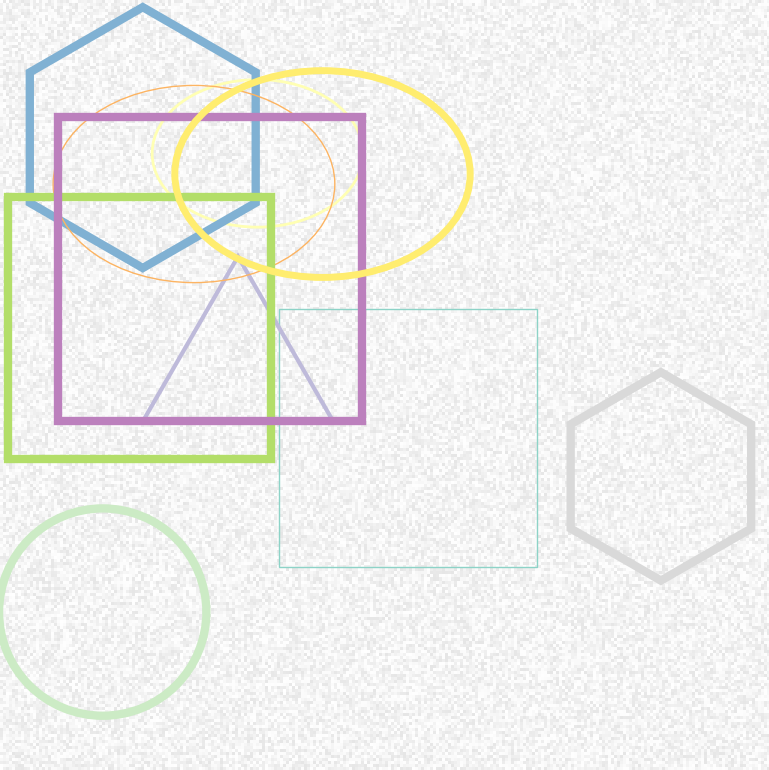[{"shape": "square", "thickness": 0.5, "radius": 0.84, "center": [0.53, 0.431]}, {"shape": "oval", "thickness": 1, "radius": 0.68, "center": [0.334, 0.801]}, {"shape": "triangle", "thickness": 1.5, "radius": 0.72, "center": [0.309, 0.523]}, {"shape": "hexagon", "thickness": 3, "radius": 0.85, "center": [0.185, 0.821]}, {"shape": "oval", "thickness": 0.5, "radius": 0.91, "center": [0.252, 0.761]}, {"shape": "square", "thickness": 3, "radius": 0.85, "center": [0.181, 0.574]}, {"shape": "hexagon", "thickness": 3, "radius": 0.68, "center": [0.858, 0.381]}, {"shape": "square", "thickness": 3, "radius": 0.99, "center": [0.272, 0.651]}, {"shape": "circle", "thickness": 3, "radius": 0.67, "center": [0.133, 0.205]}, {"shape": "oval", "thickness": 2.5, "radius": 0.96, "center": [0.419, 0.774]}]